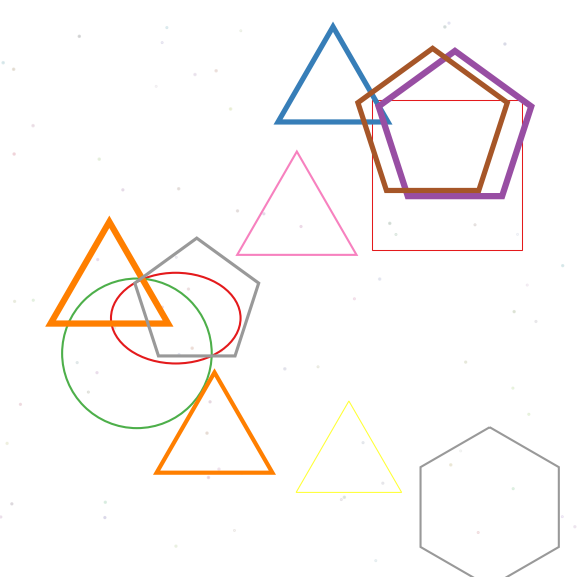[{"shape": "oval", "thickness": 1, "radius": 0.56, "center": [0.304, 0.448]}, {"shape": "square", "thickness": 0.5, "radius": 0.65, "center": [0.775, 0.696]}, {"shape": "triangle", "thickness": 2.5, "radius": 0.55, "center": [0.577, 0.843]}, {"shape": "circle", "thickness": 1, "radius": 0.65, "center": [0.237, 0.387]}, {"shape": "pentagon", "thickness": 3, "radius": 0.69, "center": [0.788, 0.772]}, {"shape": "triangle", "thickness": 2, "radius": 0.58, "center": [0.371, 0.238]}, {"shape": "triangle", "thickness": 3, "radius": 0.59, "center": [0.189, 0.498]}, {"shape": "triangle", "thickness": 0.5, "radius": 0.53, "center": [0.604, 0.199]}, {"shape": "pentagon", "thickness": 2.5, "radius": 0.68, "center": [0.749, 0.779]}, {"shape": "triangle", "thickness": 1, "radius": 0.6, "center": [0.514, 0.617]}, {"shape": "pentagon", "thickness": 1.5, "radius": 0.56, "center": [0.341, 0.474]}, {"shape": "hexagon", "thickness": 1, "radius": 0.69, "center": [0.848, 0.121]}]